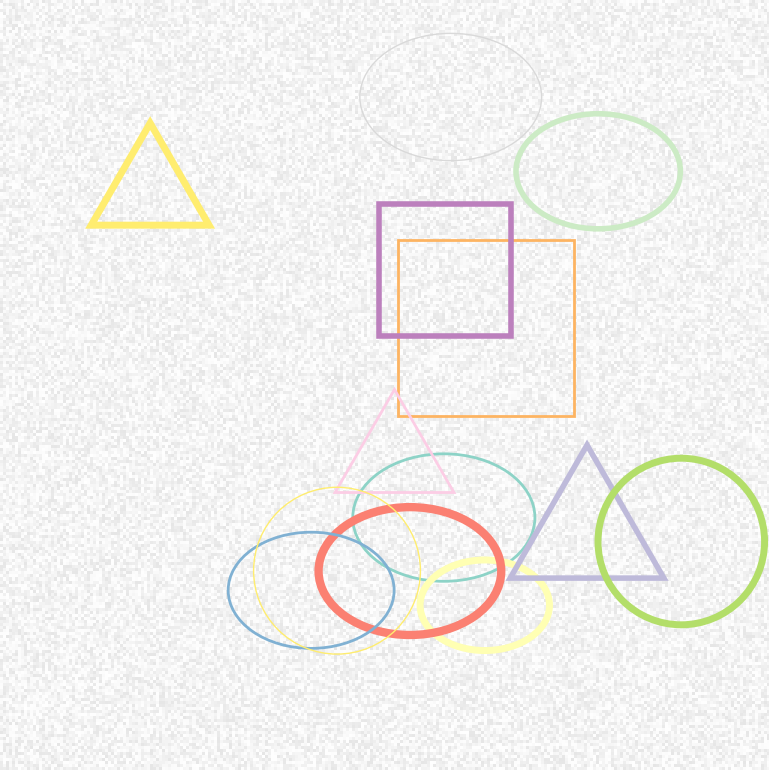[{"shape": "oval", "thickness": 1, "radius": 0.59, "center": [0.576, 0.328]}, {"shape": "oval", "thickness": 2.5, "radius": 0.42, "center": [0.63, 0.214]}, {"shape": "triangle", "thickness": 2, "radius": 0.58, "center": [0.762, 0.307]}, {"shape": "oval", "thickness": 3, "radius": 0.59, "center": [0.532, 0.258]}, {"shape": "oval", "thickness": 1, "radius": 0.54, "center": [0.404, 0.233]}, {"shape": "square", "thickness": 1, "radius": 0.57, "center": [0.631, 0.573]}, {"shape": "circle", "thickness": 2.5, "radius": 0.54, "center": [0.885, 0.297]}, {"shape": "triangle", "thickness": 1, "radius": 0.45, "center": [0.512, 0.405]}, {"shape": "oval", "thickness": 0.5, "radius": 0.59, "center": [0.585, 0.874]}, {"shape": "square", "thickness": 2, "radius": 0.43, "center": [0.578, 0.649]}, {"shape": "oval", "thickness": 2, "radius": 0.53, "center": [0.777, 0.778]}, {"shape": "circle", "thickness": 0.5, "radius": 0.54, "center": [0.438, 0.259]}, {"shape": "triangle", "thickness": 2.5, "radius": 0.44, "center": [0.195, 0.752]}]